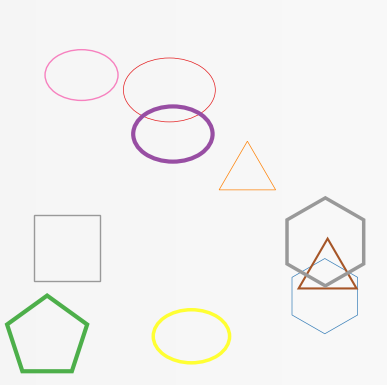[{"shape": "oval", "thickness": 0.5, "radius": 0.59, "center": [0.437, 0.766]}, {"shape": "hexagon", "thickness": 0.5, "radius": 0.49, "center": [0.838, 0.231]}, {"shape": "pentagon", "thickness": 3, "radius": 0.54, "center": [0.122, 0.124]}, {"shape": "oval", "thickness": 3, "radius": 0.51, "center": [0.446, 0.652]}, {"shape": "triangle", "thickness": 0.5, "radius": 0.42, "center": [0.638, 0.549]}, {"shape": "oval", "thickness": 2.5, "radius": 0.49, "center": [0.494, 0.127]}, {"shape": "triangle", "thickness": 1.5, "radius": 0.43, "center": [0.845, 0.294]}, {"shape": "oval", "thickness": 1, "radius": 0.47, "center": [0.21, 0.805]}, {"shape": "hexagon", "thickness": 2.5, "radius": 0.57, "center": [0.84, 0.372]}, {"shape": "square", "thickness": 1, "radius": 0.43, "center": [0.173, 0.356]}]